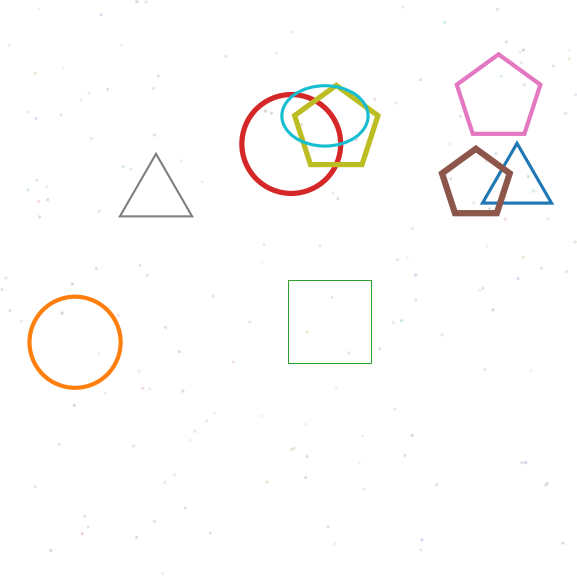[{"shape": "triangle", "thickness": 1.5, "radius": 0.34, "center": [0.895, 0.682]}, {"shape": "circle", "thickness": 2, "radius": 0.39, "center": [0.13, 0.406]}, {"shape": "square", "thickness": 0.5, "radius": 0.36, "center": [0.57, 0.443]}, {"shape": "circle", "thickness": 2.5, "radius": 0.43, "center": [0.504, 0.75]}, {"shape": "pentagon", "thickness": 3, "radius": 0.31, "center": [0.824, 0.68]}, {"shape": "pentagon", "thickness": 2, "radius": 0.38, "center": [0.863, 0.829]}, {"shape": "triangle", "thickness": 1, "radius": 0.36, "center": [0.27, 0.661]}, {"shape": "pentagon", "thickness": 2.5, "radius": 0.38, "center": [0.582, 0.776]}, {"shape": "oval", "thickness": 1.5, "radius": 0.37, "center": [0.563, 0.798]}]